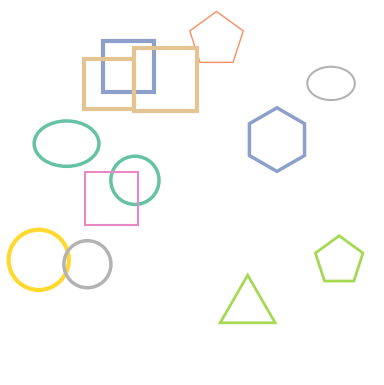[{"shape": "circle", "thickness": 2.5, "radius": 0.31, "center": [0.35, 0.532]}, {"shape": "oval", "thickness": 2.5, "radius": 0.42, "center": [0.173, 0.627]}, {"shape": "pentagon", "thickness": 1, "radius": 0.37, "center": [0.562, 0.897]}, {"shape": "square", "thickness": 3, "radius": 0.33, "center": [0.334, 0.827]}, {"shape": "hexagon", "thickness": 2.5, "radius": 0.41, "center": [0.719, 0.637]}, {"shape": "square", "thickness": 1.5, "radius": 0.34, "center": [0.291, 0.485]}, {"shape": "pentagon", "thickness": 2, "radius": 0.32, "center": [0.881, 0.323]}, {"shape": "triangle", "thickness": 2, "radius": 0.41, "center": [0.643, 0.203]}, {"shape": "circle", "thickness": 3, "radius": 0.39, "center": [0.101, 0.325]}, {"shape": "square", "thickness": 3, "radius": 0.32, "center": [0.284, 0.783]}, {"shape": "square", "thickness": 3, "radius": 0.41, "center": [0.43, 0.794]}, {"shape": "oval", "thickness": 1.5, "radius": 0.31, "center": [0.86, 0.783]}, {"shape": "circle", "thickness": 2.5, "radius": 0.31, "center": [0.227, 0.314]}]